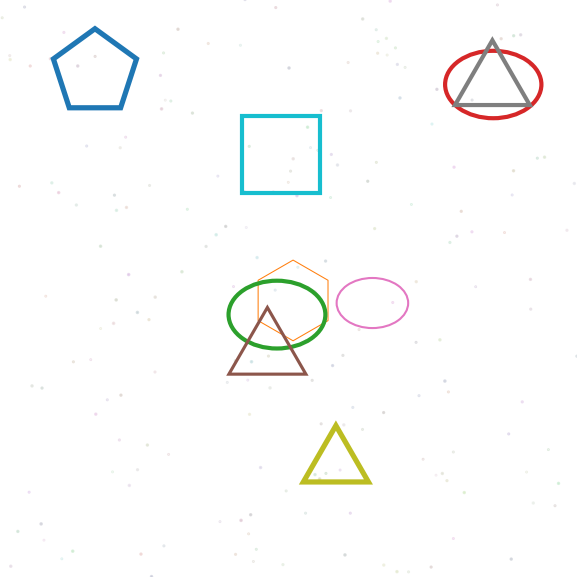[{"shape": "pentagon", "thickness": 2.5, "radius": 0.38, "center": [0.164, 0.874]}, {"shape": "hexagon", "thickness": 0.5, "radius": 0.35, "center": [0.507, 0.479]}, {"shape": "oval", "thickness": 2, "radius": 0.42, "center": [0.48, 0.454]}, {"shape": "oval", "thickness": 2, "radius": 0.42, "center": [0.854, 0.853]}, {"shape": "triangle", "thickness": 1.5, "radius": 0.38, "center": [0.463, 0.39]}, {"shape": "oval", "thickness": 1, "radius": 0.31, "center": [0.645, 0.474]}, {"shape": "triangle", "thickness": 2, "radius": 0.37, "center": [0.853, 0.855]}, {"shape": "triangle", "thickness": 2.5, "radius": 0.33, "center": [0.582, 0.197]}, {"shape": "square", "thickness": 2, "radius": 0.33, "center": [0.487, 0.732]}]